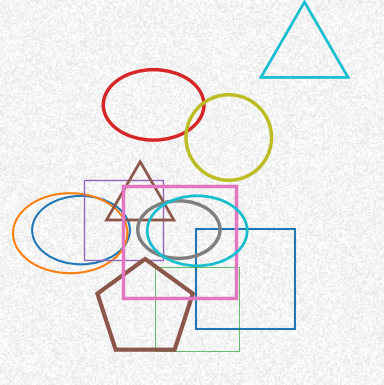[{"shape": "square", "thickness": 1.5, "radius": 0.65, "center": [0.637, 0.275]}, {"shape": "oval", "thickness": 1.5, "radius": 0.63, "center": [0.21, 0.402]}, {"shape": "oval", "thickness": 1.5, "radius": 0.74, "center": [0.182, 0.394]}, {"shape": "square", "thickness": 0.5, "radius": 0.55, "center": [0.512, 0.198]}, {"shape": "oval", "thickness": 2.5, "radius": 0.65, "center": [0.399, 0.728]}, {"shape": "square", "thickness": 1, "radius": 0.52, "center": [0.321, 0.428]}, {"shape": "triangle", "thickness": 2, "radius": 0.5, "center": [0.364, 0.479]}, {"shape": "pentagon", "thickness": 3, "radius": 0.65, "center": [0.377, 0.197]}, {"shape": "square", "thickness": 2.5, "radius": 0.73, "center": [0.465, 0.371]}, {"shape": "oval", "thickness": 2.5, "radius": 0.53, "center": [0.465, 0.404]}, {"shape": "circle", "thickness": 2.5, "radius": 0.56, "center": [0.594, 0.643]}, {"shape": "oval", "thickness": 2, "radius": 0.65, "center": [0.512, 0.401]}, {"shape": "triangle", "thickness": 2, "radius": 0.65, "center": [0.791, 0.864]}]